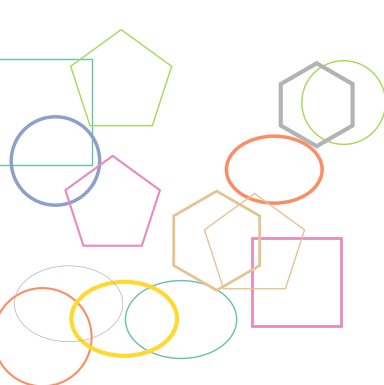[{"shape": "oval", "thickness": 1, "radius": 0.72, "center": [0.47, 0.17]}, {"shape": "square", "thickness": 1, "radius": 0.69, "center": [0.1, 0.709]}, {"shape": "oval", "thickness": 2.5, "radius": 0.62, "center": [0.712, 0.559]}, {"shape": "circle", "thickness": 1.5, "radius": 0.64, "center": [0.11, 0.124]}, {"shape": "circle", "thickness": 2.5, "radius": 0.57, "center": [0.144, 0.582]}, {"shape": "square", "thickness": 2, "radius": 0.57, "center": [0.77, 0.268]}, {"shape": "pentagon", "thickness": 1.5, "radius": 0.65, "center": [0.293, 0.466]}, {"shape": "circle", "thickness": 1, "radius": 0.54, "center": [0.893, 0.734]}, {"shape": "pentagon", "thickness": 1, "radius": 0.69, "center": [0.315, 0.785]}, {"shape": "oval", "thickness": 3, "radius": 0.69, "center": [0.323, 0.172]}, {"shape": "hexagon", "thickness": 2, "radius": 0.64, "center": [0.563, 0.375]}, {"shape": "pentagon", "thickness": 1, "radius": 0.68, "center": [0.661, 0.361]}, {"shape": "hexagon", "thickness": 3, "radius": 0.54, "center": [0.822, 0.728]}, {"shape": "oval", "thickness": 0.5, "radius": 0.7, "center": [0.178, 0.211]}]